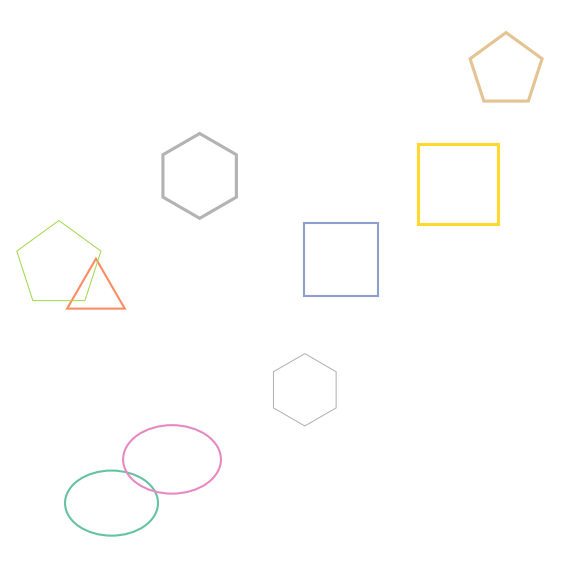[{"shape": "oval", "thickness": 1, "radius": 0.4, "center": [0.193, 0.128]}, {"shape": "triangle", "thickness": 1, "radius": 0.29, "center": [0.166, 0.494]}, {"shape": "square", "thickness": 1, "radius": 0.32, "center": [0.59, 0.55]}, {"shape": "oval", "thickness": 1, "radius": 0.42, "center": [0.298, 0.204]}, {"shape": "pentagon", "thickness": 0.5, "radius": 0.38, "center": [0.102, 0.541]}, {"shape": "square", "thickness": 1.5, "radius": 0.35, "center": [0.794, 0.681]}, {"shape": "pentagon", "thickness": 1.5, "radius": 0.33, "center": [0.876, 0.877]}, {"shape": "hexagon", "thickness": 1.5, "radius": 0.37, "center": [0.346, 0.695]}, {"shape": "hexagon", "thickness": 0.5, "radius": 0.31, "center": [0.528, 0.324]}]